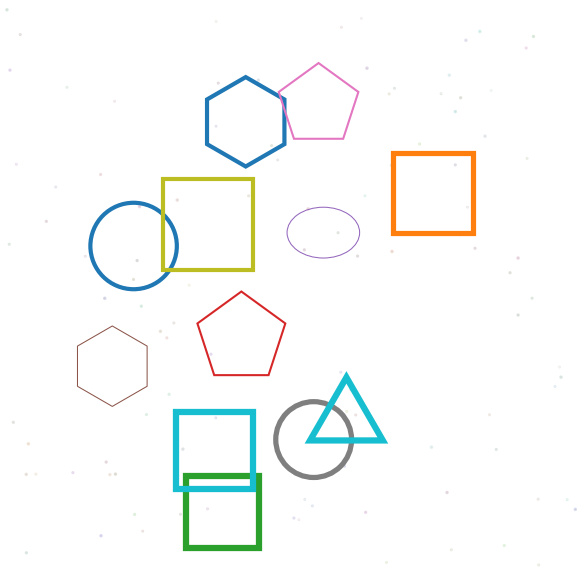[{"shape": "hexagon", "thickness": 2, "radius": 0.39, "center": [0.425, 0.788]}, {"shape": "circle", "thickness": 2, "radius": 0.37, "center": [0.231, 0.573]}, {"shape": "square", "thickness": 2.5, "radius": 0.35, "center": [0.749, 0.664]}, {"shape": "square", "thickness": 3, "radius": 0.31, "center": [0.385, 0.113]}, {"shape": "pentagon", "thickness": 1, "radius": 0.4, "center": [0.418, 0.414]}, {"shape": "oval", "thickness": 0.5, "radius": 0.31, "center": [0.56, 0.596]}, {"shape": "hexagon", "thickness": 0.5, "radius": 0.35, "center": [0.194, 0.365]}, {"shape": "pentagon", "thickness": 1, "radius": 0.36, "center": [0.552, 0.817]}, {"shape": "circle", "thickness": 2.5, "radius": 0.33, "center": [0.543, 0.238]}, {"shape": "square", "thickness": 2, "radius": 0.39, "center": [0.36, 0.611]}, {"shape": "square", "thickness": 3, "radius": 0.33, "center": [0.372, 0.218]}, {"shape": "triangle", "thickness": 3, "radius": 0.36, "center": [0.6, 0.273]}]